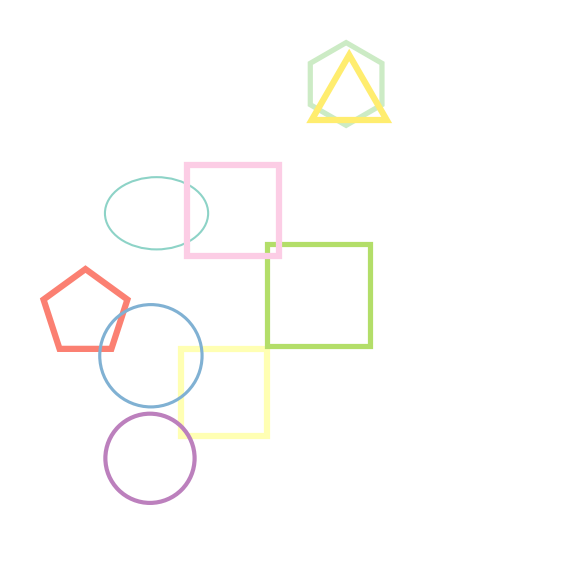[{"shape": "oval", "thickness": 1, "radius": 0.45, "center": [0.271, 0.63]}, {"shape": "square", "thickness": 3, "radius": 0.37, "center": [0.388, 0.32]}, {"shape": "pentagon", "thickness": 3, "radius": 0.38, "center": [0.148, 0.457]}, {"shape": "circle", "thickness": 1.5, "radius": 0.44, "center": [0.261, 0.383]}, {"shape": "square", "thickness": 2.5, "radius": 0.44, "center": [0.552, 0.488]}, {"shape": "square", "thickness": 3, "radius": 0.4, "center": [0.404, 0.634]}, {"shape": "circle", "thickness": 2, "radius": 0.39, "center": [0.26, 0.206]}, {"shape": "hexagon", "thickness": 2.5, "radius": 0.36, "center": [0.599, 0.854]}, {"shape": "triangle", "thickness": 3, "radius": 0.38, "center": [0.605, 0.829]}]